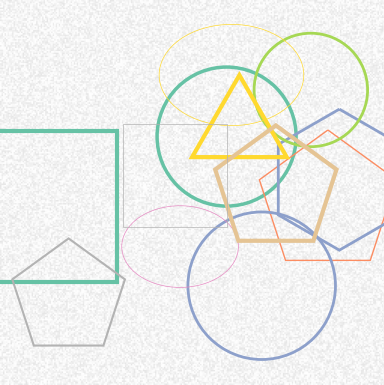[{"shape": "square", "thickness": 3, "radius": 0.99, "center": [0.106, 0.464]}, {"shape": "circle", "thickness": 2.5, "radius": 0.9, "center": [0.589, 0.645]}, {"shape": "pentagon", "thickness": 1, "radius": 0.94, "center": [0.852, 0.475]}, {"shape": "circle", "thickness": 2, "radius": 0.96, "center": [0.68, 0.258]}, {"shape": "hexagon", "thickness": 2, "radius": 0.92, "center": [0.881, 0.533]}, {"shape": "oval", "thickness": 0.5, "radius": 0.76, "center": [0.468, 0.36]}, {"shape": "circle", "thickness": 2, "radius": 0.74, "center": [0.807, 0.766]}, {"shape": "oval", "thickness": 0.5, "radius": 0.94, "center": [0.601, 0.805]}, {"shape": "triangle", "thickness": 3, "radius": 0.71, "center": [0.622, 0.663]}, {"shape": "pentagon", "thickness": 3, "radius": 0.83, "center": [0.717, 0.509]}, {"shape": "square", "thickness": 0.5, "radius": 0.67, "center": [0.455, 0.544]}, {"shape": "pentagon", "thickness": 1.5, "radius": 0.77, "center": [0.178, 0.227]}]